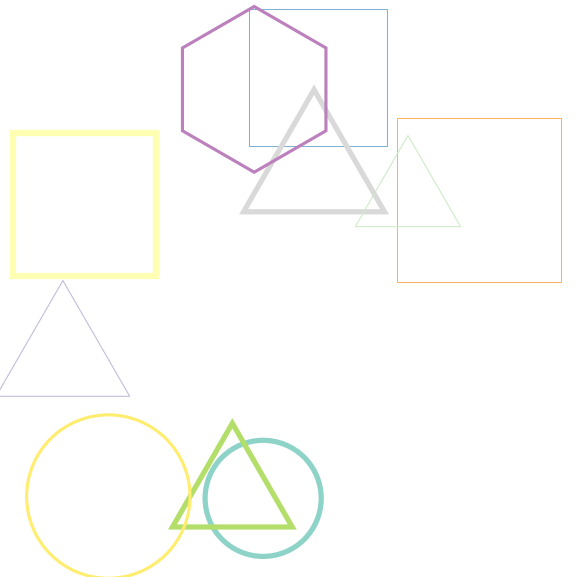[{"shape": "circle", "thickness": 2.5, "radius": 0.5, "center": [0.456, 0.136]}, {"shape": "square", "thickness": 3, "radius": 0.62, "center": [0.146, 0.645]}, {"shape": "triangle", "thickness": 0.5, "radius": 0.67, "center": [0.109, 0.38]}, {"shape": "square", "thickness": 0.5, "radius": 0.6, "center": [0.551, 0.865]}, {"shape": "square", "thickness": 0.5, "radius": 0.71, "center": [0.83, 0.653]}, {"shape": "triangle", "thickness": 2.5, "radius": 0.6, "center": [0.402, 0.146]}, {"shape": "triangle", "thickness": 2.5, "radius": 0.7, "center": [0.544, 0.703]}, {"shape": "hexagon", "thickness": 1.5, "radius": 0.72, "center": [0.44, 0.844]}, {"shape": "triangle", "thickness": 0.5, "radius": 0.53, "center": [0.706, 0.659]}, {"shape": "circle", "thickness": 1.5, "radius": 0.71, "center": [0.188, 0.139]}]